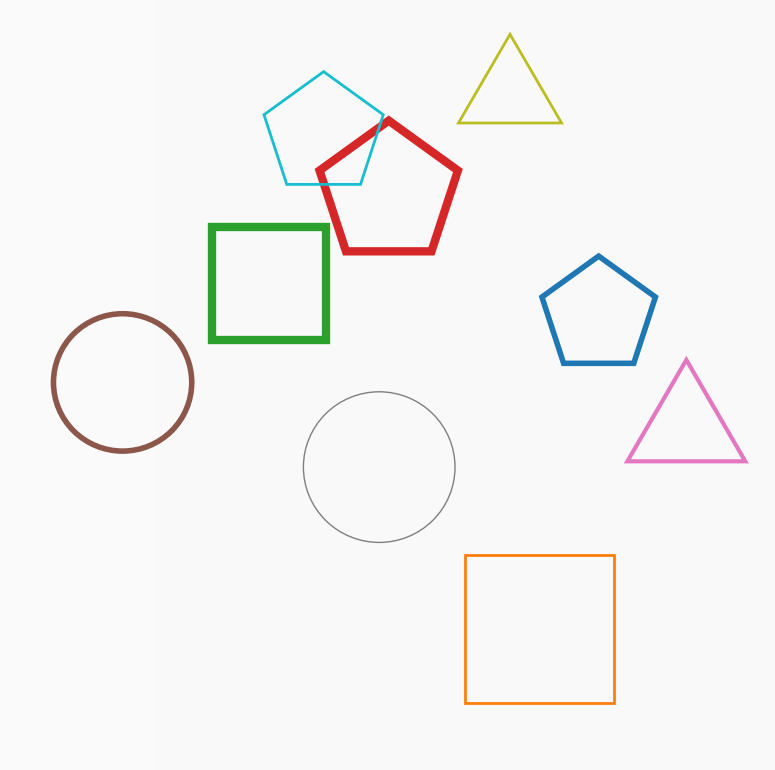[{"shape": "pentagon", "thickness": 2, "radius": 0.38, "center": [0.772, 0.59]}, {"shape": "square", "thickness": 1, "radius": 0.48, "center": [0.696, 0.183]}, {"shape": "square", "thickness": 3, "radius": 0.37, "center": [0.348, 0.632]}, {"shape": "pentagon", "thickness": 3, "radius": 0.47, "center": [0.502, 0.75]}, {"shape": "circle", "thickness": 2, "radius": 0.45, "center": [0.158, 0.503]}, {"shape": "triangle", "thickness": 1.5, "radius": 0.44, "center": [0.886, 0.445]}, {"shape": "circle", "thickness": 0.5, "radius": 0.49, "center": [0.489, 0.393]}, {"shape": "triangle", "thickness": 1, "radius": 0.38, "center": [0.658, 0.879]}, {"shape": "pentagon", "thickness": 1, "radius": 0.4, "center": [0.418, 0.826]}]